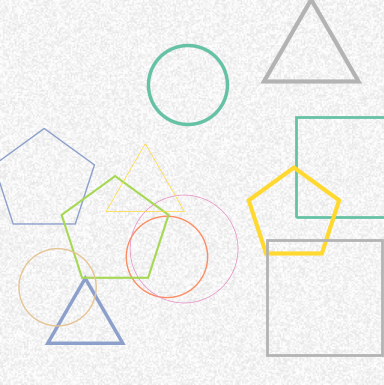[{"shape": "circle", "thickness": 2.5, "radius": 0.51, "center": [0.488, 0.779]}, {"shape": "square", "thickness": 2, "radius": 0.65, "center": [0.899, 0.566]}, {"shape": "circle", "thickness": 1, "radius": 0.53, "center": [0.434, 0.333]}, {"shape": "pentagon", "thickness": 1, "radius": 0.69, "center": [0.115, 0.529]}, {"shape": "triangle", "thickness": 2.5, "radius": 0.56, "center": [0.221, 0.165]}, {"shape": "circle", "thickness": 0.5, "radius": 0.7, "center": [0.478, 0.353]}, {"shape": "pentagon", "thickness": 1.5, "radius": 0.73, "center": [0.299, 0.397]}, {"shape": "pentagon", "thickness": 3, "radius": 0.62, "center": [0.764, 0.441]}, {"shape": "triangle", "thickness": 0.5, "radius": 0.59, "center": [0.377, 0.509]}, {"shape": "circle", "thickness": 1, "radius": 0.5, "center": [0.149, 0.254]}, {"shape": "square", "thickness": 2, "radius": 0.74, "center": [0.843, 0.228]}, {"shape": "triangle", "thickness": 3, "radius": 0.71, "center": [0.808, 0.859]}]